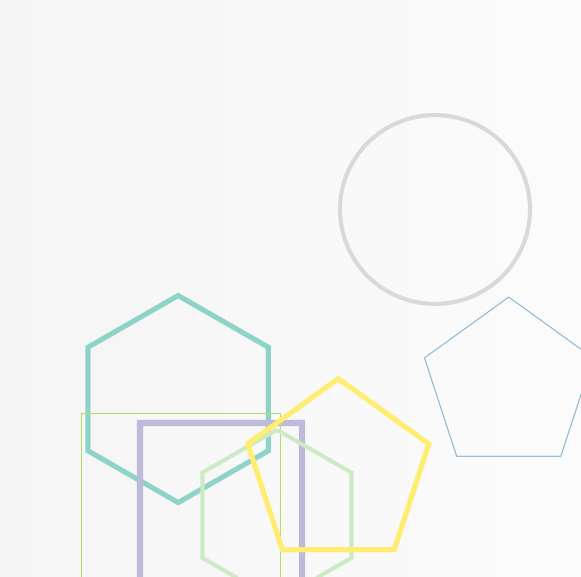[{"shape": "hexagon", "thickness": 2.5, "radius": 0.9, "center": [0.306, 0.308]}, {"shape": "square", "thickness": 3, "radius": 0.7, "center": [0.381, 0.128]}, {"shape": "pentagon", "thickness": 0.5, "radius": 0.76, "center": [0.875, 0.332]}, {"shape": "square", "thickness": 0.5, "radius": 0.85, "center": [0.31, 0.113]}, {"shape": "circle", "thickness": 2, "radius": 0.82, "center": [0.748, 0.636]}, {"shape": "hexagon", "thickness": 2, "radius": 0.74, "center": [0.476, 0.107]}, {"shape": "pentagon", "thickness": 2.5, "radius": 0.82, "center": [0.582, 0.18]}]